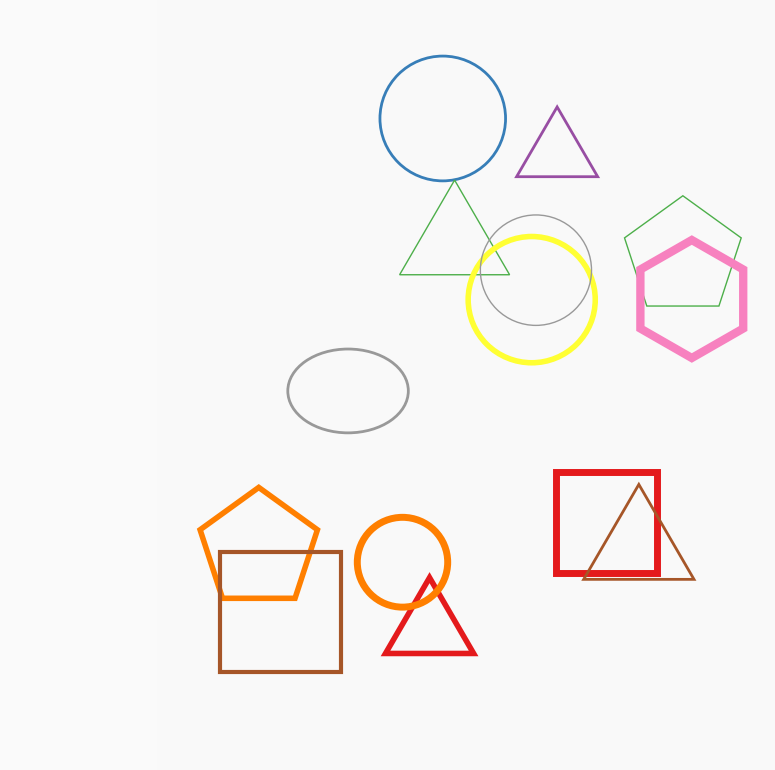[{"shape": "square", "thickness": 2.5, "radius": 0.33, "center": [0.783, 0.322]}, {"shape": "triangle", "thickness": 2, "radius": 0.33, "center": [0.554, 0.184]}, {"shape": "circle", "thickness": 1, "radius": 0.41, "center": [0.571, 0.846]}, {"shape": "triangle", "thickness": 0.5, "radius": 0.41, "center": [0.587, 0.684]}, {"shape": "pentagon", "thickness": 0.5, "radius": 0.4, "center": [0.881, 0.667]}, {"shape": "triangle", "thickness": 1, "radius": 0.3, "center": [0.719, 0.801]}, {"shape": "circle", "thickness": 2.5, "radius": 0.29, "center": [0.519, 0.27]}, {"shape": "pentagon", "thickness": 2, "radius": 0.4, "center": [0.334, 0.287]}, {"shape": "circle", "thickness": 2, "radius": 0.41, "center": [0.686, 0.611]}, {"shape": "triangle", "thickness": 1, "radius": 0.41, "center": [0.824, 0.289]}, {"shape": "square", "thickness": 1.5, "radius": 0.39, "center": [0.362, 0.205]}, {"shape": "hexagon", "thickness": 3, "radius": 0.38, "center": [0.893, 0.612]}, {"shape": "oval", "thickness": 1, "radius": 0.39, "center": [0.449, 0.492]}, {"shape": "circle", "thickness": 0.5, "radius": 0.36, "center": [0.692, 0.649]}]